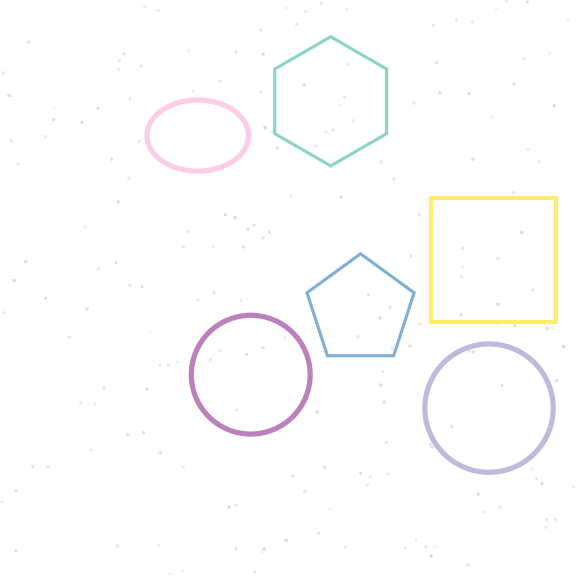[{"shape": "hexagon", "thickness": 1.5, "radius": 0.56, "center": [0.573, 0.824]}, {"shape": "circle", "thickness": 2.5, "radius": 0.56, "center": [0.847, 0.292]}, {"shape": "pentagon", "thickness": 1.5, "radius": 0.49, "center": [0.624, 0.462]}, {"shape": "oval", "thickness": 2.5, "radius": 0.44, "center": [0.342, 0.764]}, {"shape": "circle", "thickness": 2.5, "radius": 0.51, "center": [0.434, 0.35]}, {"shape": "square", "thickness": 2, "radius": 0.54, "center": [0.855, 0.549]}]